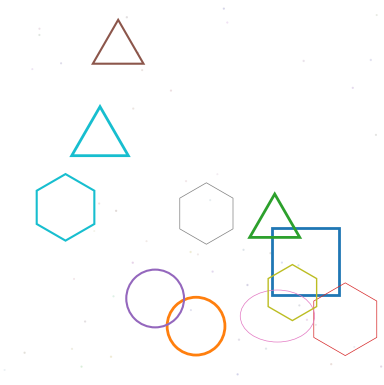[{"shape": "square", "thickness": 2, "radius": 0.43, "center": [0.793, 0.322]}, {"shape": "circle", "thickness": 2, "radius": 0.38, "center": [0.509, 0.153]}, {"shape": "triangle", "thickness": 2, "radius": 0.38, "center": [0.714, 0.421]}, {"shape": "hexagon", "thickness": 0.5, "radius": 0.47, "center": [0.897, 0.171]}, {"shape": "circle", "thickness": 1.5, "radius": 0.37, "center": [0.403, 0.225]}, {"shape": "triangle", "thickness": 1.5, "radius": 0.38, "center": [0.307, 0.873]}, {"shape": "oval", "thickness": 0.5, "radius": 0.48, "center": [0.721, 0.179]}, {"shape": "hexagon", "thickness": 0.5, "radius": 0.4, "center": [0.536, 0.445]}, {"shape": "hexagon", "thickness": 1, "radius": 0.36, "center": [0.759, 0.24]}, {"shape": "triangle", "thickness": 2, "radius": 0.42, "center": [0.26, 0.638]}, {"shape": "hexagon", "thickness": 1.5, "radius": 0.43, "center": [0.17, 0.461]}]